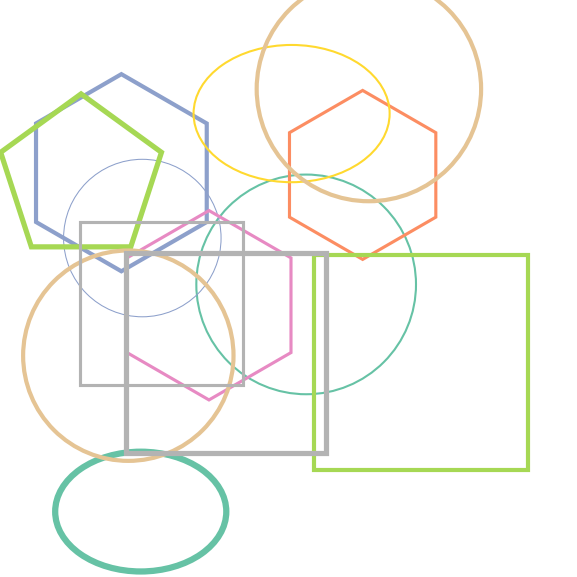[{"shape": "oval", "thickness": 3, "radius": 0.74, "center": [0.244, 0.113]}, {"shape": "circle", "thickness": 1, "radius": 0.95, "center": [0.53, 0.507]}, {"shape": "hexagon", "thickness": 1.5, "radius": 0.73, "center": [0.628, 0.696]}, {"shape": "circle", "thickness": 0.5, "radius": 0.68, "center": [0.246, 0.587]}, {"shape": "hexagon", "thickness": 2, "radius": 0.85, "center": [0.21, 0.7]}, {"shape": "hexagon", "thickness": 1.5, "radius": 0.82, "center": [0.362, 0.471]}, {"shape": "square", "thickness": 2, "radius": 0.93, "center": [0.729, 0.372]}, {"shape": "pentagon", "thickness": 2.5, "radius": 0.73, "center": [0.14, 0.69]}, {"shape": "oval", "thickness": 1, "radius": 0.85, "center": [0.505, 0.802]}, {"shape": "circle", "thickness": 2, "radius": 0.97, "center": [0.639, 0.845]}, {"shape": "circle", "thickness": 2, "radius": 0.91, "center": [0.222, 0.383]}, {"shape": "square", "thickness": 1.5, "radius": 0.7, "center": [0.279, 0.474]}, {"shape": "square", "thickness": 2.5, "radius": 0.86, "center": [0.392, 0.388]}]